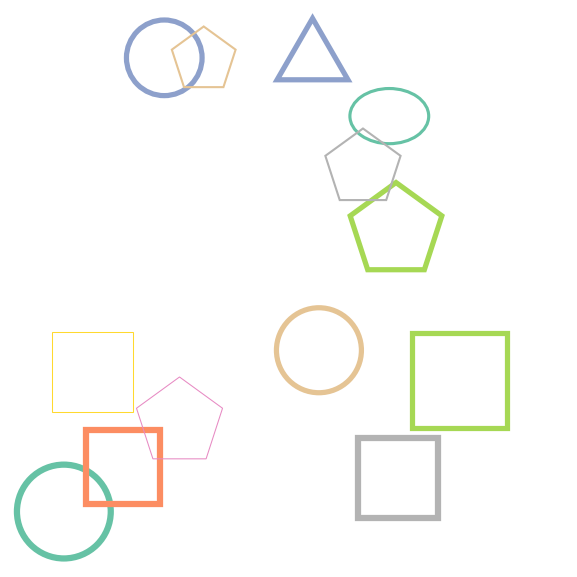[{"shape": "circle", "thickness": 3, "radius": 0.41, "center": [0.111, 0.113]}, {"shape": "oval", "thickness": 1.5, "radius": 0.34, "center": [0.674, 0.798]}, {"shape": "square", "thickness": 3, "radius": 0.32, "center": [0.213, 0.19]}, {"shape": "circle", "thickness": 2.5, "radius": 0.33, "center": [0.284, 0.899]}, {"shape": "triangle", "thickness": 2.5, "radius": 0.35, "center": [0.541, 0.896]}, {"shape": "pentagon", "thickness": 0.5, "radius": 0.39, "center": [0.311, 0.268]}, {"shape": "square", "thickness": 2.5, "radius": 0.41, "center": [0.796, 0.341]}, {"shape": "pentagon", "thickness": 2.5, "radius": 0.42, "center": [0.686, 0.6]}, {"shape": "square", "thickness": 0.5, "radius": 0.35, "center": [0.16, 0.355]}, {"shape": "circle", "thickness": 2.5, "radius": 0.37, "center": [0.552, 0.393]}, {"shape": "pentagon", "thickness": 1, "radius": 0.29, "center": [0.353, 0.895]}, {"shape": "pentagon", "thickness": 1, "radius": 0.34, "center": [0.629, 0.708]}, {"shape": "square", "thickness": 3, "radius": 0.35, "center": [0.69, 0.172]}]